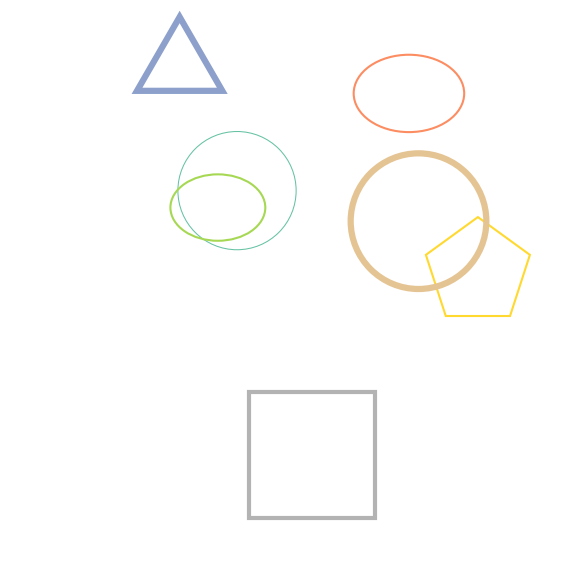[{"shape": "circle", "thickness": 0.5, "radius": 0.51, "center": [0.41, 0.669]}, {"shape": "oval", "thickness": 1, "radius": 0.48, "center": [0.708, 0.837]}, {"shape": "triangle", "thickness": 3, "radius": 0.43, "center": [0.311, 0.884]}, {"shape": "oval", "thickness": 1, "radius": 0.41, "center": [0.377, 0.64]}, {"shape": "pentagon", "thickness": 1, "radius": 0.47, "center": [0.828, 0.529]}, {"shape": "circle", "thickness": 3, "radius": 0.59, "center": [0.725, 0.616]}, {"shape": "square", "thickness": 2, "radius": 0.55, "center": [0.541, 0.211]}]